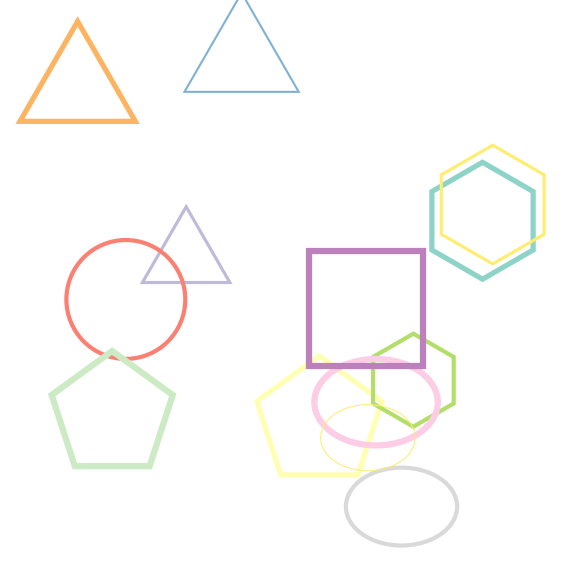[{"shape": "hexagon", "thickness": 2.5, "radius": 0.51, "center": [0.836, 0.617]}, {"shape": "pentagon", "thickness": 2.5, "radius": 0.57, "center": [0.553, 0.269]}, {"shape": "triangle", "thickness": 1.5, "radius": 0.44, "center": [0.322, 0.554]}, {"shape": "circle", "thickness": 2, "radius": 0.51, "center": [0.218, 0.481]}, {"shape": "triangle", "thickness": 1, "radius": 0.57, "center": [0.418, 0.897]}, {"shape": "triangle", "thickness": 2.5, "radius": 0.58, "center": [0.134, 0.847]}, {"shape": "hexagon", "thickness": 2, "radius": 0.4, "center": [0.716, 0.341]}, {"shape": "oval", "thickness": 3, "radius": 0.53, "center": [0.651, 0.303]}, {"shape": "oval", "thickness": 2, "radius": 0.48, "center": [0.695, 0.122]}, {"shape": "square", "thickness": 3, "radius": 0.5, "center": [0.634, 0.464]}, {"shape": "pentagon", "thickness": 3, "radius": 0.55, "center": [0.194, 0.281]}, {"shape": "hexagon", "thickness": 1.5, "radius": 0.51, "center": [0.853, 0.645]}, {"shape": "oval", "thickness": 0.5, "radius": 0.41, "center": [0.637, 0.241]}]